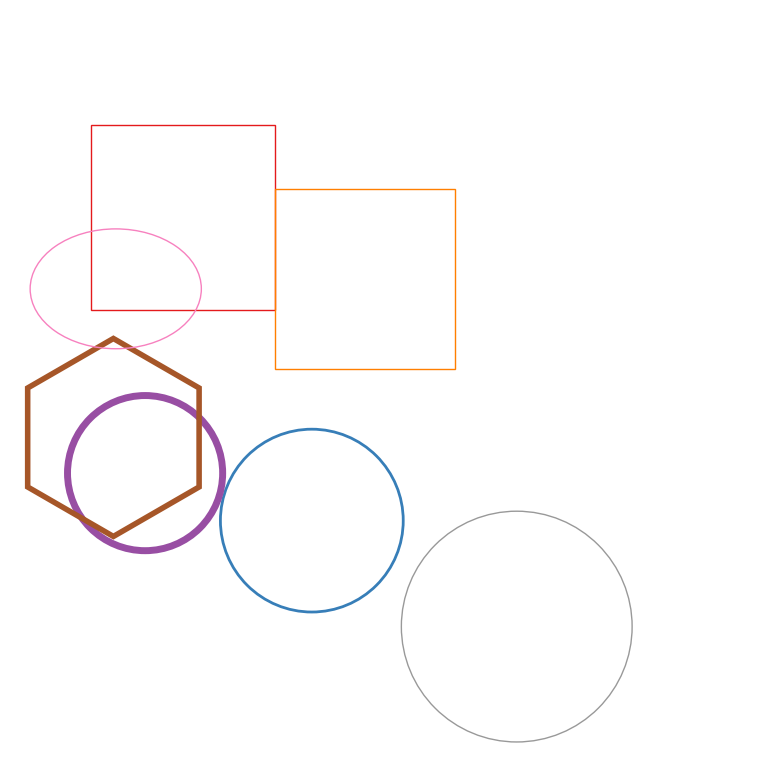[{"shape": "square", "thickness": 0.5, "radius": 0.6, "center": [0.237, 0.718]}, {"shape": "circle", "thickness": 1, "radius": 0.59, "center": [0.405, 0.324]}, {"shape": "circle", "thickness": 2.5, "radius": 0.5, "center": [0.188, 0.386]}, {"shape": "square", "thickness": 0.5, "radius": 0.58, "center": [0.474, 0.638]}, {"shape": "hexagon", "thickness": 2, "radius": 0.64, "center": [0.147, 0.432]}, {"shape": "oval", "thickness": 0.5, "radius": 0.56, "center": [0.15, 0.625]}, {"shape": "circle", "thickness": 0.5, "radius": 0.75, "center": [0.671, 0.186]}]